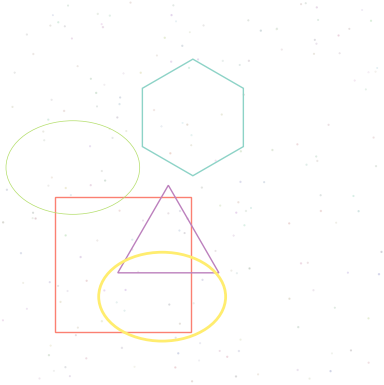[{"shape": "hexagon", "thickness": 1, "radius": 0.76, "center": [0.501, 0.695]}, {"shape": "square", "thickness": 1, "radius": 0.88, "center": [0.319, 0.312]}, {"shape": "oval", "thickness": 0.5, "radius": 0.87, "center": [0.189, 0.565]}, {"shape": "triangle", "thickness": 1, "radius": 0.76, "center": [0.437, 0.367]}, {"shape": "oval", "thickness": 2, "radius": 0.82, "center": [0.421, 0.229]}]